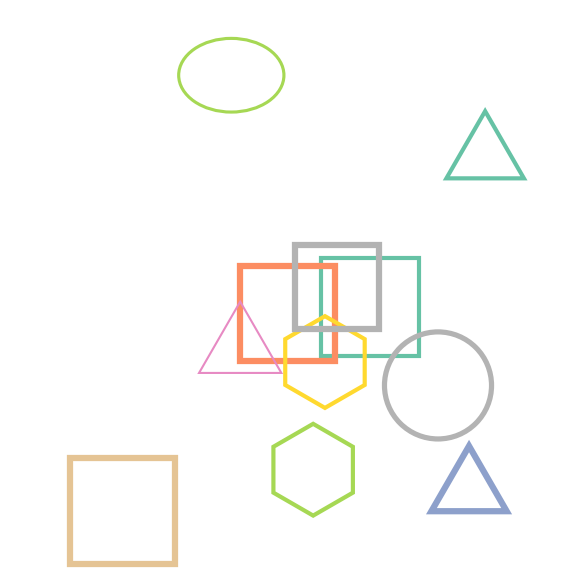[{"shape": "triangle", "thickness": 2, "radius": 0.39, "center": [0.84, 0.729]}, {"shape": "square", "thickness": 2, "radius": 0.42, "center": [0.641, 0.467]}, {"shape": "square", "thickness": 3, "radius": 0.41, "center": [0.497, 0.456]}, {"shape": "triangle", "thickness": 3, "radius": 0.38, "center": [0.812, 0.152]}, {"shape": "triangle", "thickness": 1, "radius": 0.41, "center": [0.416, 0.394]}, {"shape": "oval", "thickness": 1.5, "radius": 0.46, "center": [0.401, 0.869]}, {"shape": "hexagon", "thickness": 2, "radius": 0.4, "center": [0.542, 0.186]}, {"shape": "hexagon", "thickness": 2, "radius": 0.4, "center": [0.563, 0.372]}, {"shape": "square", "thickness": 3, "radius": 0.46, "center": [0.211, 0.114]}, {"shape": "circle", "thickness": 2.5, "radius": 0.46, "center": [0.758, 0.332]}, {"shape": "square", "thickness": 3, "radius": 0.37, "center": [0.583, 0.502]}]